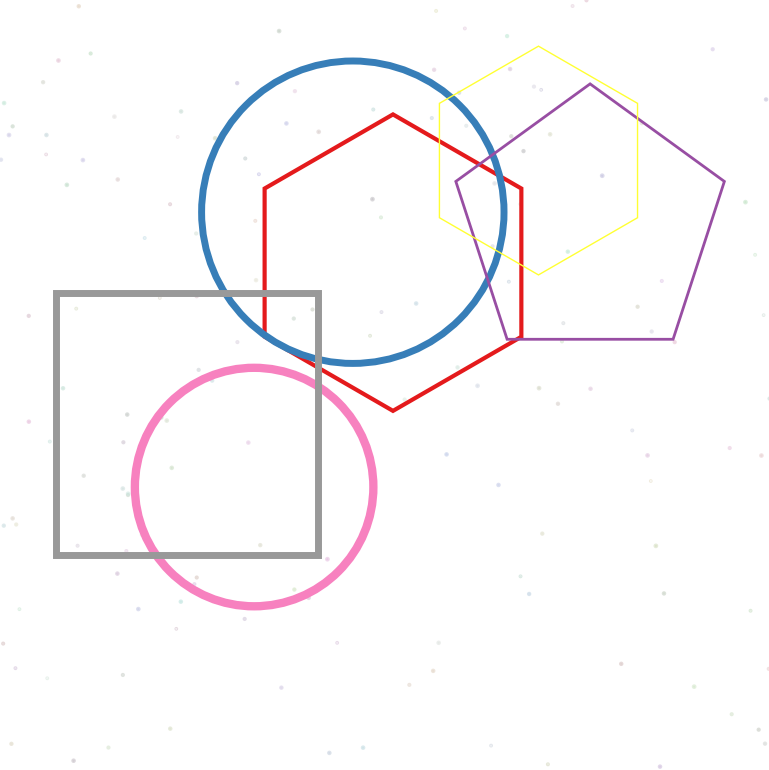[{"shape": "hexagon", "thickness": 1.5, "radius": 0.96, "center": [0.51, 0.659]}, {"shape": "circle", "thickness": 2.5, "radius": 0.98, "center": [0.458, 0.724]}, {"shape": "pentagon", "thickness": 1, "radius": 0.92, "center": [0.766, 0.708]}, {"shape": "hexagon", "thickness": 0.5, "radius": 0.74, "center": [0.699, 0.792]}, {"shape": "circle", "thickness": 3, "radius": 0.77, "center": [0.33, 0.367]}, {"shape": "square", "thickness": 2.5, "radius": 0.85, "center": [0.243, 0.449]}]